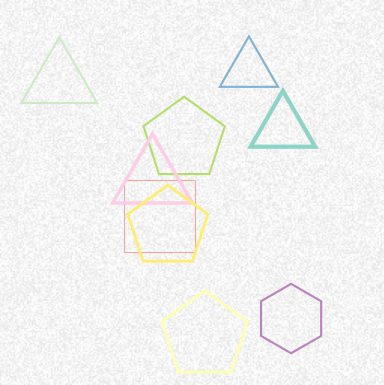[{"shape": "triangle", "thickness": 3, "radius": 0.48, "center": [0.735, 0.667]}, {"shape": "pentagon", "thickness": 2, "radius": 0.58, "center": [0.532, 0.128]}, {"shape": "square", "thickness": 0.5, "radius": 0.46, "center": [0.414, 0.439]}, {"shape": "triangle", "thickness": 1.5, "radius": 0.44, "center": [0.647, 0.818]}, {"shape": "pentagon", "thickness": 1.5, "radius": 0.56, "center": [0.478, 0.638]}, {"shape": "triangle", "thickness": 2.5, "radius": 0.6, "center": [0.396, 0.533]}, {"shape": "hexagon", "thickness": 1.5, "radius": 0.45, "center": [0.756, 0.173]}, {"shape": "triangle", "thickness": 1.5, "radius": 0.57, "center": [0.154, 0.789]}, {"shape": "pentagon", "thickness": 2, "radius": 0.55, "center": [0.436, 0.41]}]